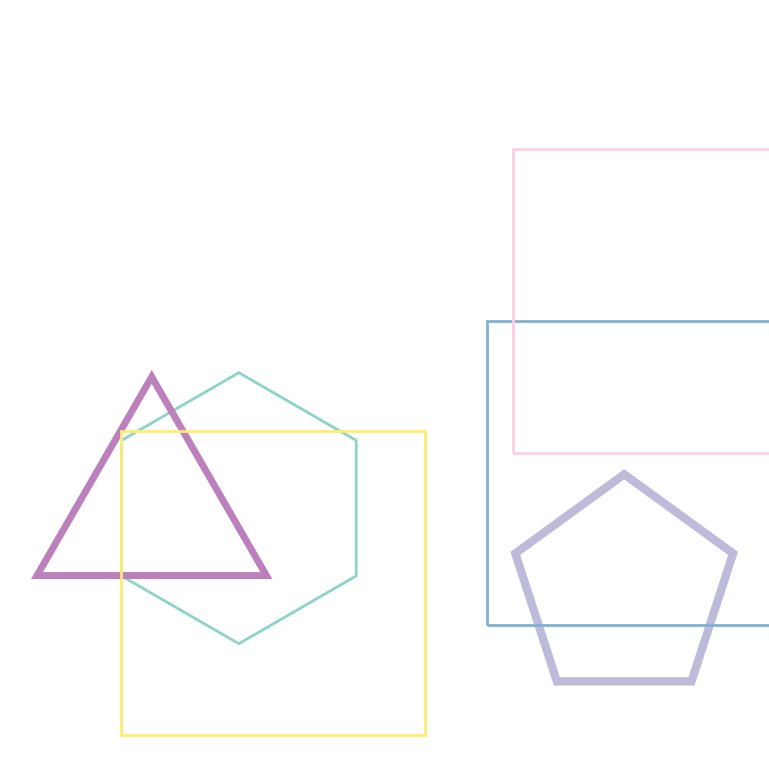[{"shape": "hexagon", "thickness": 1, "radius": 0.88, "center": [0.31, 0.34]}, {"shape": "pentagon", "thickness": 3, "radius": 0.74, "center": [0.811, 0.235]}, {"shape": "square", "thickness": 1, "radius": 0.99, "center": [0.83, 0.386]}, {"shape": "square", "thickness": 1, "radius": 0.99, "center": [0.863, 0.609]}, {"shape": "triangle", "thickness": 2.5, "radius": 0.86, "center": [0.197, 0.339]}, {"shape": "square", "thickness": 1, "radius": 0.99, "center": [0.354, 0.243]}]